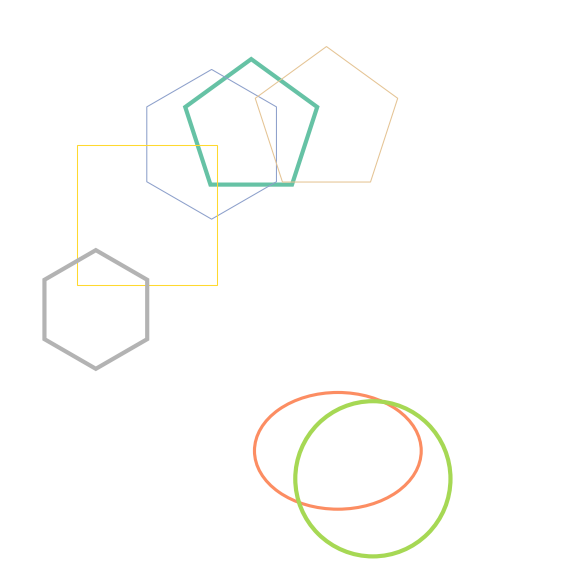[{"shape": "pentagon", "thickness": 2, "radius": 0.6, "center": [0.435, 0.777]}, {"shape": "oval", "thickness": 1.5, "radius": 0.72, "center": [0.585, 0.218]}, {"shape": "hexagon", "thickness": 0.5, "radius": 0.65, "center": [0.366, 0.749]}, {"shape": "circle", "thickness": 2, "radius": 0.67, "center": [0.646, 0.17]}, {"shape": "square", "thickness": 0.5, "radius": 0.61, "center": [0.254, 0.627]}, {"shape": "pentagon", "thickness": 0.5, "radius": 0.65, "center": [0.565, 0.789]}, {"shape": "hexagon", "thickness": 2, "radius": 0.51, "center": [0.166, 0.463]}]